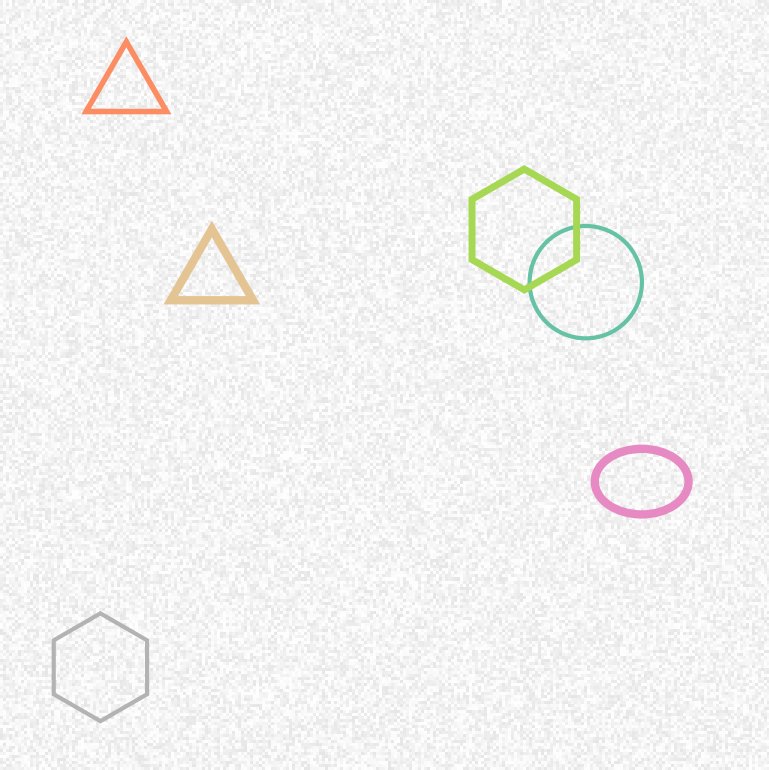[{"shape": "circle", "thickness": 1.5, "radius": 0.36, "center": [0.761, 0.634]}, {"shape": "triangle", "thickness": 2, "radius": 0.3, "center": [0.164, 0.885]}, {"shape": "oval", "thickness": 3, "radius": 0.3, "center": [0.833, 0.375]}, {"shape": "hexagon", "thickness": 2.5, "radius": 0.39, "center": [0.681, 0.702]}, {"shape": "triangle", "thickness": 3, "radius": 0.31, "center": [0.275, 0.641]}, {"shape": "hexagon", "thickness": 1.5, "radius": 0.35, "center": [0.13, 0.133]}]